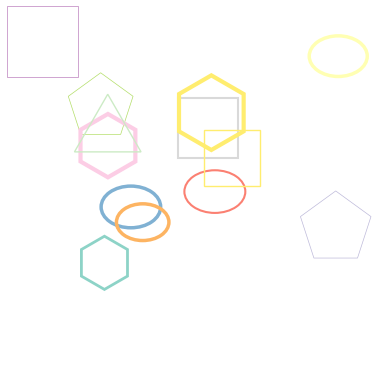[{"shape": "hexagon", "thickness": 2, "radius": 0.35, "center": [0.271, 0.317]}, {"shape": "oval", "thickness": 2.5, "radius": 0.38, "center": [0.879, 0.854]}, {"shape": "pentagon", "thickness": 0.5, "radius": 0.48, "center": [0.872, 0.408]}, {"shape": "oval", "thickness": 1.5, "radius": 0.4, "center": [0.558, 0.502]}, {"shape": "oval", "thickness": 2.5, "radius": 0.39, "center": [0.34, 0.462]}, {"shape": "oval", "thickness": 2.5, "radius": 0.34, "center": [0.371, 0.423]}, {"shape": "pentagon", "thickness": 0.5, "radius": 0.44, "center": [0.261, 0.723]}, {"shape": "hexagon", "thickness": 3, "radius": 0.41, "center": [0.28, 0.622]}, {"shape": "square", "thickness": 1.5, "radius": 0.39, "center": [0.54, 0.668]}, {"shape": "square", "thickness": 0.5, "radius": 0.46, "center": [0.111, 0.892]}, {"shape": "triangle", "thickness": 1, "radius": 0.5, "center": [0.28, 0.655]}, {"shape": "hexagon", "thickness": 3, "radius": 0.48, "center": [0.549, 0.707]}, {"shape": "square", "thickness": 1, "radius": 0.36, "center": [0.602, 0.589]}]